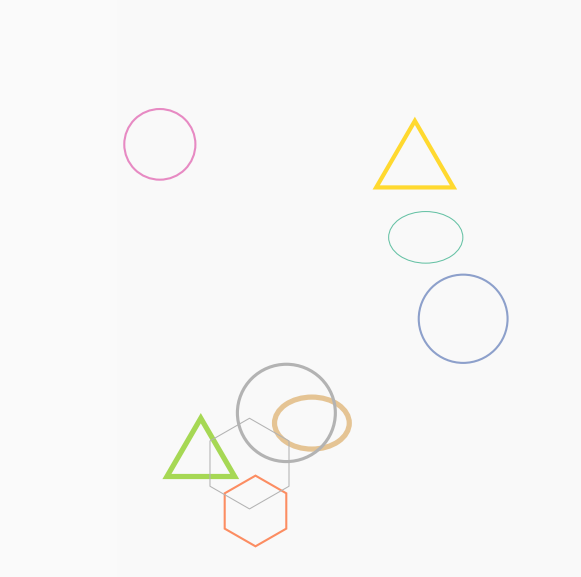[{"shape": "oval", "thickness": 0.5, "radius": 0.32, "center": [0.732, 0.588]}, {"shape": "hexagon", "thickness": 1, "radius": 0.31, "center": [0.44, 0.114]}, {"shape": "circle", "thickness": 1, "radius": 0.38, "center": [0.797, 0.447]}, {"shape": "circle", "thickness": 1, "radius": 0.31, "center": [0.275, 0.749]}, {"shape": "triangle", "thickness": 2.5, "radius": 0.34, "center": [0.345, 0.208]}, {"shape": "triangle", "thickness": 2, "radius": 0.38, "center": [0.714, 0.713]}, {"shape": "oval", "thickness": 2.5, "radius": 0.32, "center": [0.537, 0.267]}, {"shape": "circle", "thickness": 1.5, "radius": 0.42, "center": [0.493, 0.284]}, {"shape": "hexagon", "thickness": 0.5, "radius": 0.39, "center": [0.429, 0.196]}]